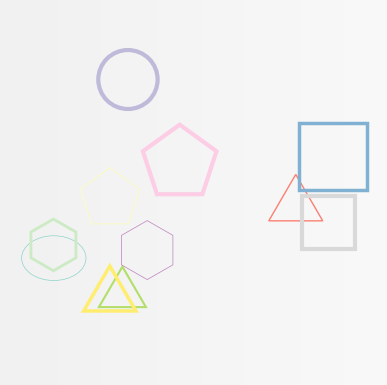[{"shape": "oval", "thickness": 0.5, "radius": 0.42, "center": [0.139, 0.33]}, {"shape": "pentagon", "thickness": 0.5, "radius": 0.4, "center": [0.284, 0.484]}, {"shape": "circle", "thickness": 3, "radius": 0.38, "center": [0.33, 0.793]}, {"shape": "triangle", "thickness": 1, "radius": 0.4, "center": [0.763, 0.467]}, {"shape": "square", "thickness": 2.5, "radius": 0.44, "center": [0.86, 0.594]}, {"shape": "triangle", "thickness": 1.5, "radius": 0.35, "center": [0.316, 0.237]}, {"shape": "pentagon", "thickness": 3, "radius": 0.5, "center": [0.464, 0.576]}, {"shape": "square", "thickness": 3, "radius": 0.35, "center": [0.848, 0.422]}, {"shape": "hexagon", "thickness": 0.5, "radius": 0.38, "center": [0.38, 0.35]}, {"shape": "hexagon", "thickness": 2, "radius": 0.34, "center": [0.138, 0.364]}, {"shape": "triangle", "thickness": 2.5, "radius": 0.39, "center": [0.283, 0.231]}]